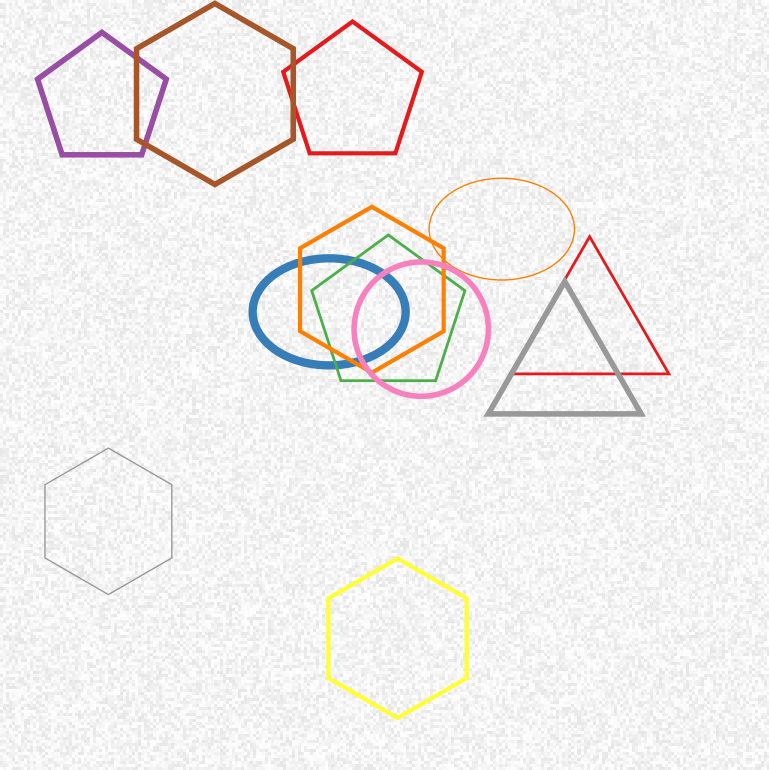[{"shape": "pentagon", "thickness": 1.5, "radius": 0.47, "center": [0.458, 0.877]}, {"shape": "triangle", "thickness": 1, "radius": 0.59, "center": [0.766, 0.574]}, {"shape": "oval", "thickness": 3, "radius": 0.5, "center": [0.427, 0.595]}, {"shape": "pentagon", "thickness": 1, "radius": 0.52, "center": [0.504, 0.59]}, {"shape": "pentagon", "thickness": 2, "radius": 0.44, "center": [0.132, 0.87]}, {"shape": "oval", "thickness": 0.5, "radius": 0.47, "center": [0.652, 0.702]}, {"shape": "hexagon", "thickness": 1.5, "radius": 0.54, "center": [0.483, 0.624]}, {"shape": "hexagon", "thickness": 1.5, "radius": 0.52, "center": [0.516, 0.171]}, {"shape": "hexagon", "thickness": 2, "radius": 0.59, "center": [0.279, 0.878]}, {"shape": "circle", "thickness": 2, "radius": 0.44, "center": [0.547, 0.573]}, {"shape": "triangle", "thickness": 2, "radius": 0.57, "center": [0.733, 0.52]}, {"shape": "hexagon", "thickness": 0.5, "radius": 0.48, "center": [0.141, 0.323]}]